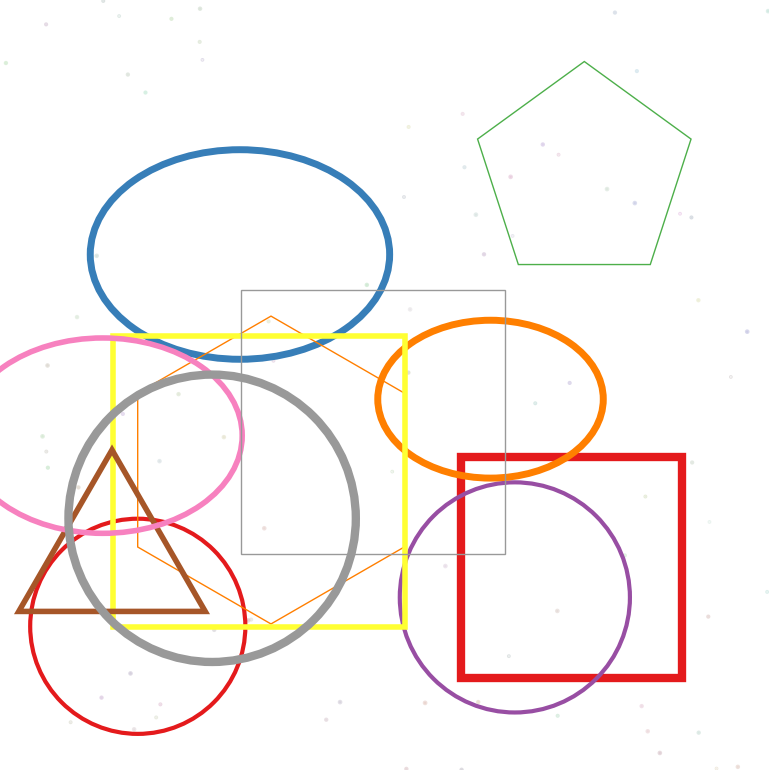[{"shape": "square", "thickness": 3, "radius": 0.72, "center": [0.742, 0.263]}, {"shape": "circle", "thickness": 1.5, "radius": 0.7, "center": [0.179, 0.187]}, {"shape": "oval", "thickness": 2.5, "radius": 0.97, "center": [0.312, 0.669]}, {"shape": "pentagon", "thickness": 0.5, "radius": 0.73, "center": [0.759, 0.774]}, {"shape": "circle", "thickness": 1.5, "radius": 0.75, "center": [0.669, 0.224]}, {"shape": "oval", "thickness": 2.5, "radius": 0.73, "center": [0.637, 0.482]}, {"shape": "hexagon", "thickness": 0.5, "radius": 1.0, "center": [0.352, 0.39]}, {"shape": "square", "thickness": 2, "radius": 0.95, "center": [0.336, 0.375]}, {"shape": "triangle", "thickness": 2, "radius": 0.7, "center": [0.145, 0.276]}, {"shape": "oval", "thickness": 2, "radius": 0.91, "center": [0.133, 0.434]}, {"shape": "square", "thickness": 0.5, "radius": 0.86, "center": [0.484, 0.452]}, {"shape": "circle", "thickness": 3, "radius": 0.93, "center": [0.276, 0.327]}]